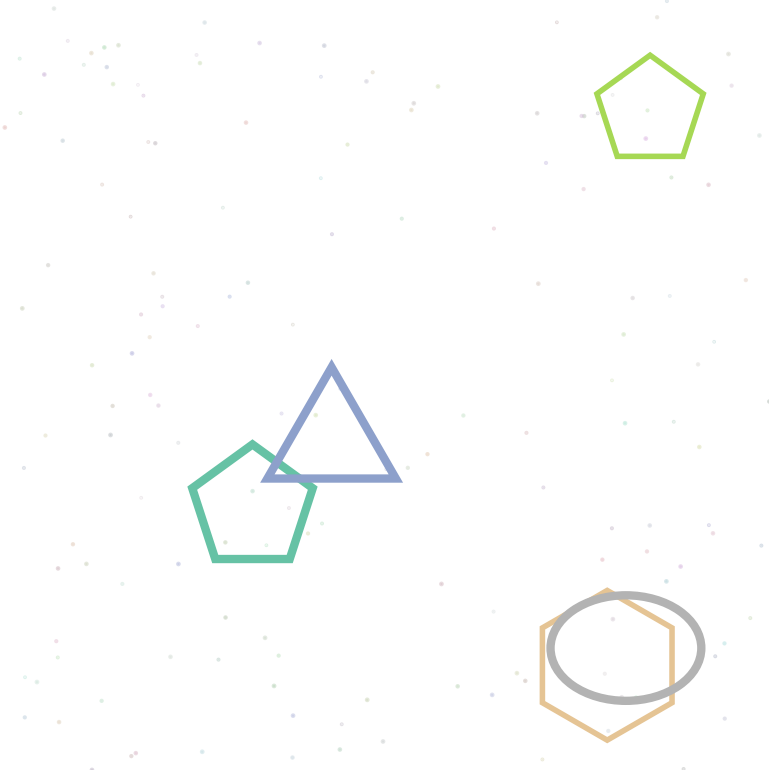[{"shape": "pentagon", "thickness": 3, "radius": 0.41, "center": [0.328, 0.341]}, {"shape": "triangle", "thickness": 3, "radius": 0.48, "center": [0.431, 0.427]}, {"shape": "pentagon", "thickness": 2, "radius": 0.36, "center": [0.844, 0.856]}, {"shape": "hexagon", "thickness": 2, "radius": 0.49, "center": [0.789, 0.136]}, {"shape": "oval", "thickness": 3, "radius": 0.49, "center": [0.813, 0.158]}]